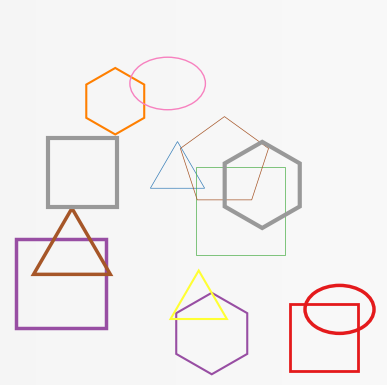[{"shape": "square", "thickness": 2, "radius": 0.44, "center": [0.836, 0.123]}, {"shape": "oval", "thickness": 2.5, "radius": 0.45, "center": [0.876, 0.196]}, {"shape": "triangle", "thickness": 0.5, "radius": 0.4, "center": [0.458, 0.551]}, {"shape": "square", "thickness": 0.5, "radius": 0.57, "center": [0.62, 0.452]}, {"shape": "square", "thickness": 2.5, "radius": 0.58, "center": [0.158, 0.264]}, {"shape": "hexagon", "thickness": 1.5, "radius": 0.53, "center": [0.546, 0.134]}, {"shape": "hexagon", "thickness": 1.5, "radius": 0.43, "center": [0.297, 0.737]}, {"shape": "triangle", "thickness": 1.5, "radius": 0.42, "center": [0.513, 0.213]}, {"shape": "pentagon", "thickness": 0.5, "radius": 0.6, "center": [0.579, 0.578]}, {"shape": "triangle", "thickness": 2.5, "radius": 0.57, "center": [0.186, 0.345]}, {"shape": "oval", "thickness": 1, "radius": 0.49, "center": [0.433, 0.783]}, {"shape": "square", "thickness": 3, "radius": 0.45, "center": [0.213, 0.552]}, {"shape": "hexagon", "thickness": 3, "radius": 0.56, "center": [0.677, 0.52]}]